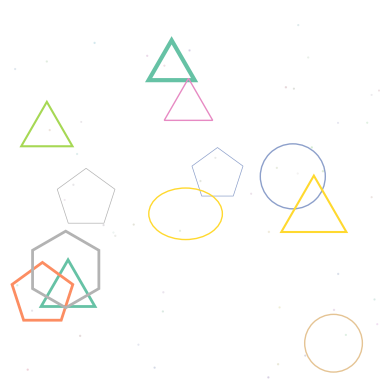[{"shape": "triangle", "thickness": 3, "radius": 0.35, "center": [0.446, 0.826]}, {"shape": "triangle", "thickness": 2, "radius": 0.4, "center": [0.177, 0.244]}, {"shape": "pentagon", "thickness": 2, "radius": 0.41, "center": [0.11, 0.235]}, {"shape": "circle", "thickness": 1, "radius": 0.42, "center": [0.761, 0.542]}, {"shape": "pentagon", "thickness": 0.5, "radius": 0.35, "center": [0.565, 0.547]}, {"shape": "triangle", "thickness": 1, "radius": 0.36, "center": [0.49, 0.724]}, {"shape": "triangle", "thickness": 1.5, "radius": 0.38, "center": [0.122, 0.659]}, {"shape": "triangle", "thickness": 1.5, "radius": 0.49, "center": [0.815, 0.446]}, {"shape": "oval", "thickness": 1, "radius": 0.48, "center": [0.482, 0.445]}, {"shape": "circle", "thickness": 1, "radius": 0.37, "center": [0.866, 0.109]}, {"shape": "pentagon", "thickness": 0.5, "radius": 0.39, "center": [0.224, 0.484]}, {"shape": "hexagon", "thickness": 2, "radius": 0.5, "center": [0.171, 0.3]}]